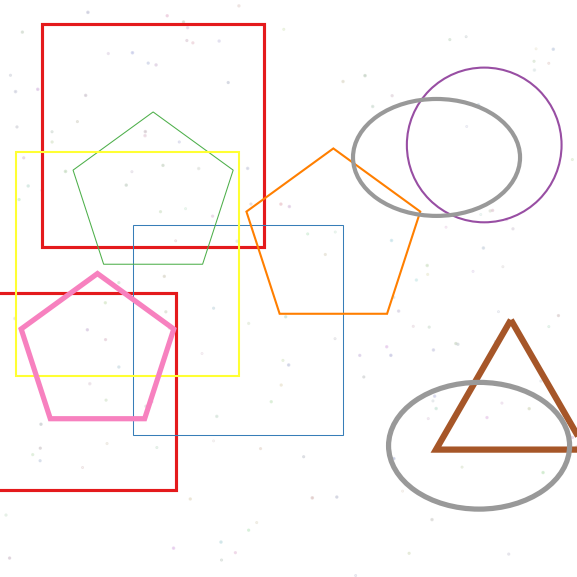[{"shape": "square", "thickness": 1.5, "radius": 0.96, "center": [0.265, 0.764]}, {"shape": "square", "thickness": 1.5, "radius": 0.86, "center": [0.133, 0.321]}, {"shape": "square", "thickness": 0.5, "radius": 0.91, "center": [0.412, 0.428]}, {"shape": "pentagon", "thickness": 0.5, "radius": 0.73, "center": [0.265, 0.66]}, {"shape": "circle", "thickness": 1, "radius": 0.67, "center": [0.838, 0.748]}, {"shape": "pentagon", "thickness": 1, "radius": 0.79, "center": [0.577, 0.584]}, {"shape": "square", "thickness": 1, "radius": 0.97, "center": [0.221, 0.542]}, {"shape": "triangle", "thickness": 3, "radius": 0.75, "center": [0.885, 0.295]}, {"shape": "pentagon", "thickness": 2.5, "radius": 0.69, "center": [0.169, 0.386]}, {"shape": "oval", "thickness": 2.5, "radius": 0.78, "center": [0.83, 0.227]}, {"shape": "oval", "thickness": 2, "radius": 0.72, "center": [0.756, 0.727]}]